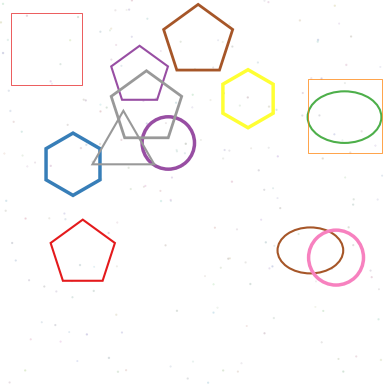[{"shape": "square", "thickness": 0.5, "radius": 0.46, "center": [0.12, 0.873]}, {"shape": "pentagon", "thickness": 1.5, "radius": 0.44, "center": [0.215, 0.342]}, {"shape": "hexagon", "thickness": 2.5, "radius": 0.4, "center": [0.19, 0.573]}, {"shape": "oval", "thickness": 1.5, "radius": 0.48, "center": [0.895, 0.696]}, {"shape": "pentagon", "thickness": 1.5, "radius": 0.39, "center": [0.363, 0.804]}, {"shape": "circle", "thickness": 2.5, "radius": 0.34, "center": [0.437, 0.629]}, {"shape": "square", "thickness": 0.5, "radius": 0.48, "center": [0.896, 0.698]}, {"shape": "hexagon", "thickness": 2.5, "radius": 0.38, "center": [0.644, 0.744]}, {"shape": "pentagon", "thickness": 2, "radius": 0.47, "center": [0.515, 0.894]}, {"shape": "oval", "thickness": 1.5, "radius": 0.43, "center": [0.806, 0.35]}, {"shape": "circle", "thickness": 2.5, "radius": 0.36, "center": [0.873, 0.331]}, {"shape": "pentagon", "thickness": 2, "radius": 0.48, "center": [0.38, 0.72]}, {"shape": "triangle", "thickness": 1.5, "radius": 0.46, "center": [0.32, 0.62]}]